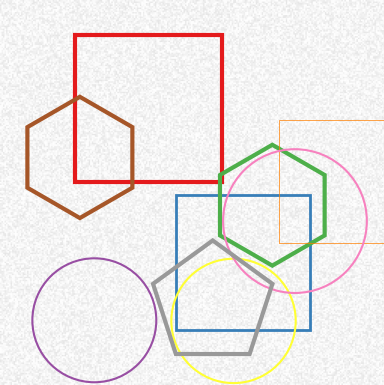[{"shape": "square", "thickness": 3, "radius": 0.95, "center": [0.387, 0.719]}, {"shape": "square", "thickness": 2, "radius": 0.87, "center": [0.631, 0.319]}, {"shape": "hexagon", "thickness": 3, "radius": 0.78, "center": [0.707, 0.467]}, {"shape": "circle", "thickness": 1.5, "radius": 0.8, "center": [0.245, 0.168]}, {"shape": "square", "thickness": 0.5, "radius": 0.8, "center": [0.884, 0.528]}, {"shape": "circle", "thickness": 1.5, "radius": 0.81, "center": [0.607, 0.166]}, {"shape": "hexagon", "thickness": 3, "radius": 0.79, "center": [0.207, 0.591]}, {"shape": "circle", "thickness": 1.5, "radius": 0.93, "center": [0.766, 0.426]}, {"shape": "pentagon", "thickness": 3, "radius": 0.82, "center": [0.553, 0.212]}]